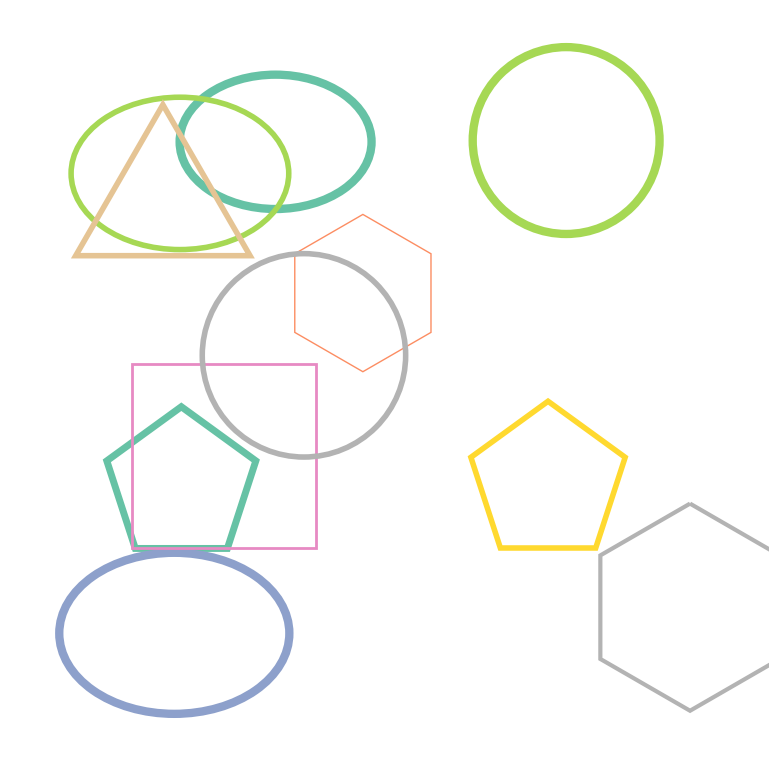[{"shape": "oval", "thickness": 3, "radius": 0.62, "center": [0.358, 0.816]}, {"shape": "pentagon", "thickness": 2.5, "radius": 0.51, "center": [0.235, 0.37]}, {"shape": "hexagon", "thickness": 0.5, "radius": 0.51, "center": [0.471, 0.619]}, {"shape": "oval", "thickness": 3, "radius": 0.75, "center": [0.226, 0.178]}, {"shape": "square", "thickness": 1, "radius": 0.6, "center": [0.291, 0.408]}, {"shape": "circle", "thickness": 3, "radius": 0.61, "center": [0.735, 0.817]}, {"shape": "oval", "thickness": 2, "radius": 0.71, "center": [0.234, 0.775]}, {"shape": "pentagon", "thickness": 2, "radius": 0.53, "center": [0.712, 0.374]}, {"shape": "triangle", "thickness": 2, "radius": 0.65, "center": [0.212, 0.733]}, {"shape": "hexagon", "thickness": 1.5, "radius": 0.67, "center": [0.896, 0.211]}, {"shape": "circle", "thickness": 2, "radius": 0.66, "center": [0.395, 0.539]}]